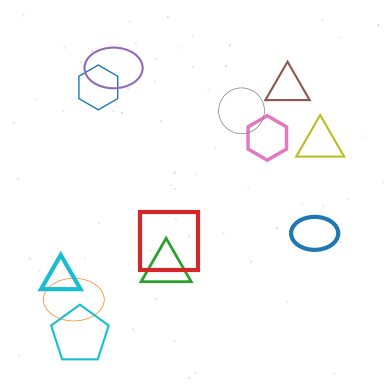[{"shape": "oval", "thickness": 3, "radius": 0.31, "center": [0.817, 0.394]}, {"shape": "hexagon", "thickness": 1, "radius": 0.29, "center": [0.255, 0.773]}, {"shape": "oval", "thickness": 0.5, "radius": 0.4, "center": [0.192, 0.222]}, {"shape": "triangle", "thickness": 2, "radius": 0.38, "center": [0.432, 0.306]}, {"shape": "square", "thickness": 3, "radius": 0.38, "center": [0.44, 0.373]}, {"shape": "oval", "thickness": 1.5, "radius": 0.38, "center": [0.295, 0.824]}, {"shape": "triangle", "thickness": 1.5, "radius": 0.33, "center": [0.747, 0.773]}, {"shape": "hexagon", "thickness": 2.5, "radius": 0.29, "center": [0.694, 0.642]}, {"shape": "circle", "thickness": 0.5, "radius": 0.3, "center": [0.627, 0.712]}, {"shape": "triangle", "thickness": 1.5, "radius": 0.36, "center": [0.832, 0.629]}, {"shape": "pentagon", "thickness": 1.5, "radius": 0.39, "center": [0.208, 0.13]}, {"shape": "triangle", "thickness": 3, "radius": 0.3, "center": [0.158, 0.279]}]